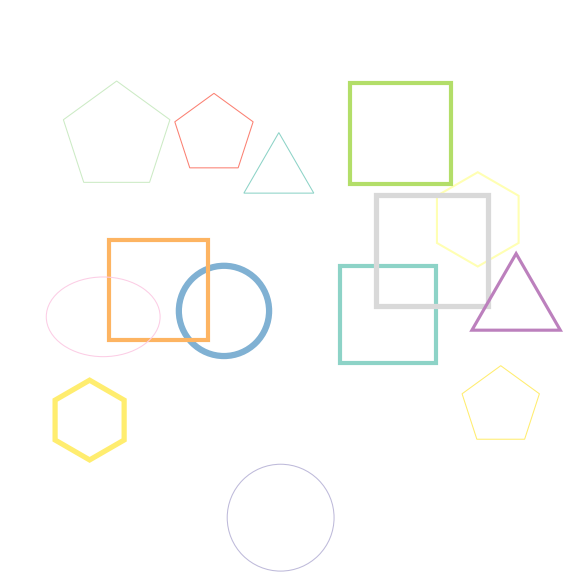[{"shape": "triangle", "thickness": 0.5, "radius": 0.35, "center": [0.483, 0.7]}, {"shape": "square", "thickness": 2, "radius": 0.42, "center": [0.672, 0.455]}, {"shape": "hexagon", "thickness": 1, "radius": 0.41, "center": [0.827, 0.619]}, {"shape": "circle", "thickness": 0.5, "radius": 0.46, "center": [0.486, 0.103]}, {"shape": "pentagon", "thickness": 0.5, "radius": 0.36, "center": [0.37, 0.766]}, {"shape": "circle", "thickness": 3, "radius": 0.39, "center": [0.388, 0.461]}, {"shape": "square", "thickness": 2, "radius": 0.43, "center": [0.274, 0.497]}, {"shape": "square", "thickness": 2, "radius": 0.44, "center": [0.694, 0.769]}, {"shape": "oval", "thickness": 0.5, "radius": 0.49, "center": [0.179, 0.451]}, {"shape": "square", "thickness": 2.5, "radius": 0.48, "center": [0.748, 0.565]}, {"shape": "triangle", "thickness": 1.5, "radius": 0.44, "center": [0.894, 0.472]}, {"shape": "pentagon", "thickness": 0.5, "radius": 0.48, "center": [0.202, 0.762]}, {"shape": "pentagon", "thickness": 0.5, "radius": 0.35, "center": [0.867, 0.296]}, {"shape": "hexagon", "thickness": 2.5, "radius": 0.35, "center": [0.155, 0.272]}]